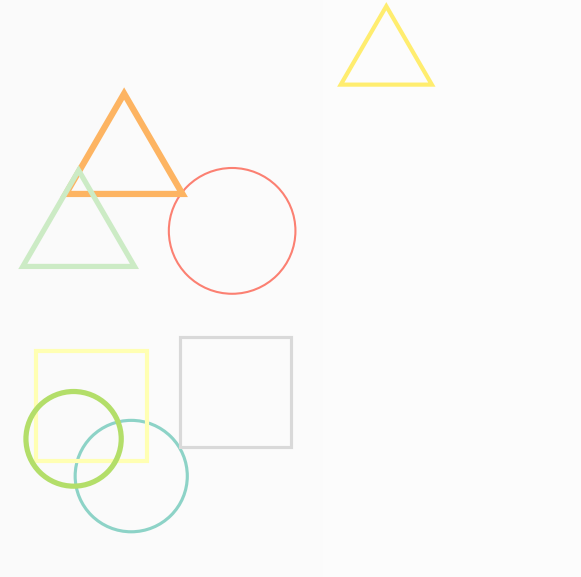[{"shape": "circle", "thickness": 1.5, "radius": 0.48, "center": [0.226, 0.175]}, {"shape": "square", "thickness": 2, "radius": 0.48, "center": [0.157, 0.297]}, {"shape": "circle", "thickness": 1, "radius": 0.54, "center": [0.399, 0.599]}, {"shape": "triangle", "thickness": 3, "radius": 0.58, "center": [0.214, 0.721]}, {"shape": "circle", "thickness": 2.5, "radius": 0.41, "center": [0.127, 0.239]}, {"shape": "square", "thickness": 1.5, "radius": 0.48, "center": [0.405, 0.32]}, {"shape": "triangle", "thickness": 2.5, "radius": 0.55, "center": [0.135, 0.593]}, {"shape": "triangle", "thickness": 2, "radius": 0.45, "center": [0.665, 0.898]}]